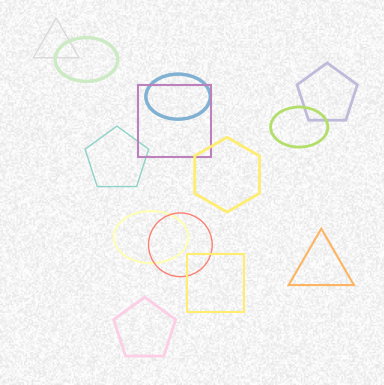[{"shape": "pentagon", "thickness": 1, "radius": 0.43, "center": [0.304, 0.586]}, {"shape": "oval", "thickness": 1.5, "radius": 0.48, "center": [0.392, 0.384]}, {"shape": "pentagon", "thickness": 2, "radius": 0.41, "center": [0.85, 0.754]}, {"shape": "circle", "thickness": 1, "radius": 0.41, "center": [0.468, 0.364]}, {"shape": "oval", "thickness": 2.5, "radius": 0.42, "center": [0.463, 0.749]}, {"shape": "triangle", "thickness": 1.5, "radius": 0.49, "center": [0.835, 0.308]}, {"shape": "oval", "thickness": 2, "radius": 0.37, "center": [0.777, 0.67]}, {"shape": "pentagon", "thickness": 2, "radius": 0.42, "center": [0.376, 0.144]}, {"shape": "triangle", "thickness": 1, "radius": 0.34, "center": [0.146, 0.884]}, {"shape": "square", "thickness": 1.5, "radius": 0.47, "center": [0.454, 0.686]}, {"shape": "oval", "thickness": 2.5, "radius": 0.41, "center": [0.224, 0.845]}, {"shape": "hexagon", "thickness": 2, "radius": 0.49, "center": [0.59, 0.546]}, {"shape": "square", "thickness": 1.5, "radius": 0.37, "center": [0.56, 0.265]}]